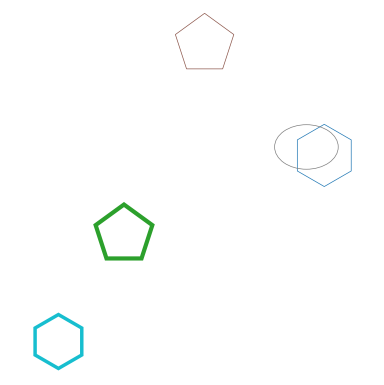[{"shape": "hexagon", "thickness": 0.5, "radius": 0.4, "center": [0.842, 0.596]}, {"shape": "pentagon", "thickness": 3, "radius": 0.39, "center": [0.322, 0.391]}, {"shape": "pentagon", "thickness": 0.5, "radius": 0.4, "center": [0.531, 0.886]}, {"shape": "oval", "thickness": 0.5, "radius": 0.41, "center": [0.796, 0.618]}, {"shape": "hexagon", "thickness": 2.5, "radius": 0.35, "center": [0.152, 0.113]}]